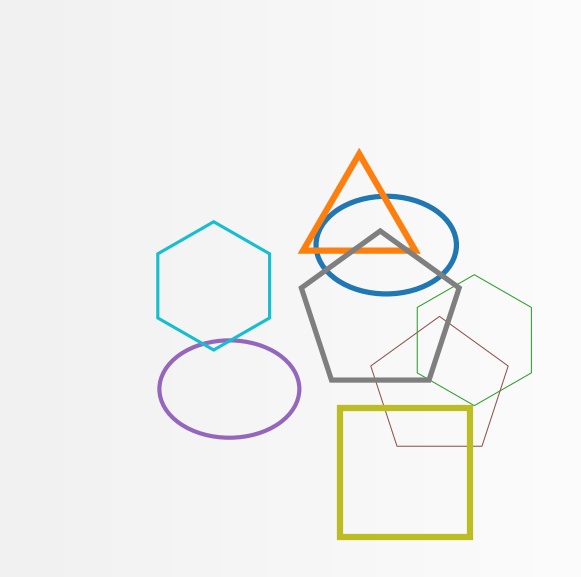[{"shape": "oval", "thickness": 2.5, "radius": 0.6, "center": [0.665, 0.575]}, {"shape": "triangle", "thickness": 3, "radius": 0.56, "center": [0.618, 0.621]}, {"shape": "hexagon", "thickness": 0.5, "radius": 0.57, "center": [0.816, 0.41]}, {"shape": "oval", "thickness": 2, "radius": 0.6, "center": [0.395, 0.325]}, {"shape": "pentagon", "thickness": 0.5, "radius": 0.62, "center": [0.756, 0.327]}, {"shape": "pentagon", "thickness": 2.5, "radius": 0.71, "center": [0.654, 0.456]}, {"shape": "square", "thickness": 3, "radius": 0.56, "center": [0.697, 0.181]}, {"shape": "hexagon", "thickness": 1.5, "radius": 0.56, "center": [0.368, 0.504]}]